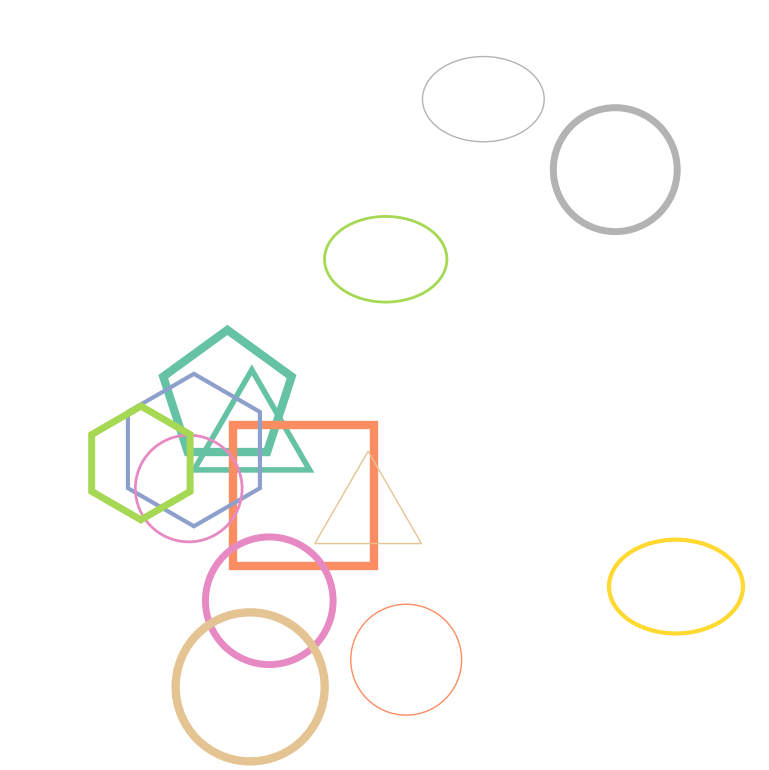[{"shape": "triangle", "thickness": 2, "radius": 0.43, "center": [0.327, 0.433]}, {"shape": "pentagon", "thickness": 3, "radius": 0.44, "center": [0.295, 0.484]}, {"shape": "square", "thickness": 3, "radius": 0.46, "center": [0.394, 0.357]}, {"shape": "circle", "thickness": 0.5, "radius": 0.36, "center": [0.528, 0.143]}, {"shape": "hexagon", "thickness": 1.5, "radius": 0.49, "center": [0.252, 0.416]}, {"shape": "circle", "thickness": 2.5, "radius": 0.41, "center": [0.35, 0.22]}, {"shape": "circle", "thickness": 1, "radius": 0.35, "center": [0.245, 0.366]}, {"shape": "hexagon", "thickness": 2.5, "radius": 0.37, "center": [0.183, 0.399]}, {"shape": "oval", "thickness": 1, "radius": 0.4, "center": [0.501, 0.663]}, {"shape": "oval", "thickness": 1.5, "radius": 0.43, "center": [0.878, 0.238]}, {"shape": "triangle", "thickness": 0.5, "radius": 0.4, "center": [0.478, 0.334]}, {"shape": "circle", "thickness": 3, "radius": 0.48, "center": [0.325, 0.108]}, {"shape": "oval", "thickness": 0.5, "radius": 0.4, "center": [0.628, 0.871]}, {"shape": "circle", "thickness": 2.5, "radius": 0.4, "center": [0.799, 0.78]}]